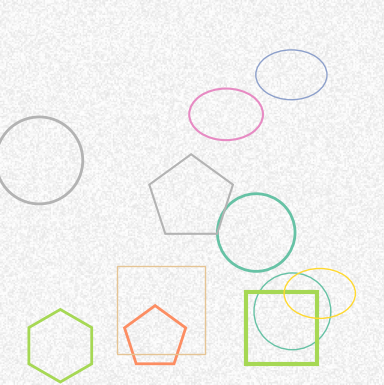[{"shape": "circle", "thickness": 1, "radius": 0.5, "center": [0.759, 0.191]}, {"shape": "circle", "thickness": 2, "radius": 0.5, "center": [0.665, 0.396]}, {"shape": "pentagon", "thickness": 2, "radius": 0.42, "center": [0.403, 0.123]}, {"shape": "oval", "thickness": 1, "radius": 0.46, "center": [0.757, 0.806]}, {"shape": "oval", "thickness": 1.5, "radius": 0.48, "center": [0.587, 0.703]}, {"shape": "hexagon", "thickness": 2, "radius": 0.47, "center": [0.157, 0.102]}, {"shape": "square", "thickness": 3, "radius": 0.46, "center": [0.731, 0.148]}, {"shape": "oval", "thickness": 1, "radius": 0.46, "center": [0.831, 0.238]}, {"shape": "square", "thickness": 1, "radius": 0.57, "center": [0.419, 0.195]}, {"shape": "circle", "thickness": 2, "radius": 0.56, "center": [0.102, 0.583]}, {"shape": "pentagon", "thickness": 1.5, "radius": 0.57, "center": [0.496, 0.485]}]